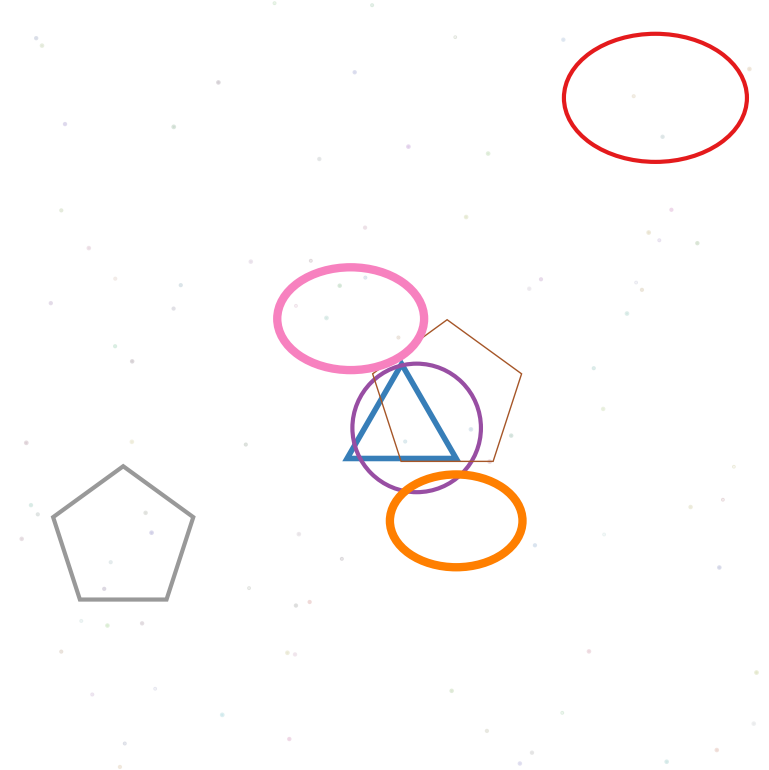[{"shape": "oval", "thickness": 1.5, "radius": 0.59, "center": [0.851, 0.873]}, {"shape": "triangle", "thickness": 2, "radius": 0.41, "center": [0.522, 0.445]}, {"shape": "circle", "thickness": 1.5, "radius": 0.42, "center": [0.541, 0.444]}, {"shape": "oval", "thickness": 3, "radius": 0.43, "center": [0.592, 0.324]}, {"shape": "pentagon", "thickness": 0.5, "radius": 0.51, "center": [0.581, 0.483]}, {"shape": "oval", "thickness": 3, "radius": 0.48, "center": [0.455, 0.586]}, {"shape": "pentagon", "thickness": 1.5, "radius": 0.48, "center": [0.16, 0.299]}]